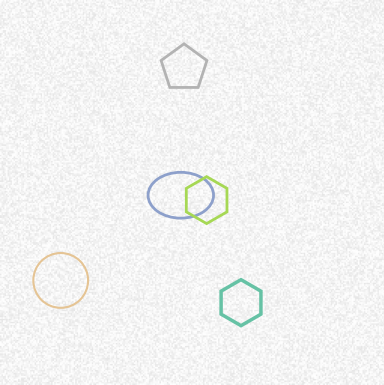[{"shape": "hexagon", "thickness": 2.5, "radius": 0.3, "center": [0.626, 0.214]}, {"shape": "oval", "thickness": 2, "radius": 0.43, "center": [0.47, 0.493]}, {"shape": "hexagon", "thickness": 2, "radius": 0.3, "center": [0.537, 0.48]}, {"shape": "circle", "thickness": 1.5, "radius": 0.36, "center": [0.158, 0.272]}, {"shape": "pentagon", "thickness": 2, "radius": 0.31, "center": [0.478, 0.824]}]